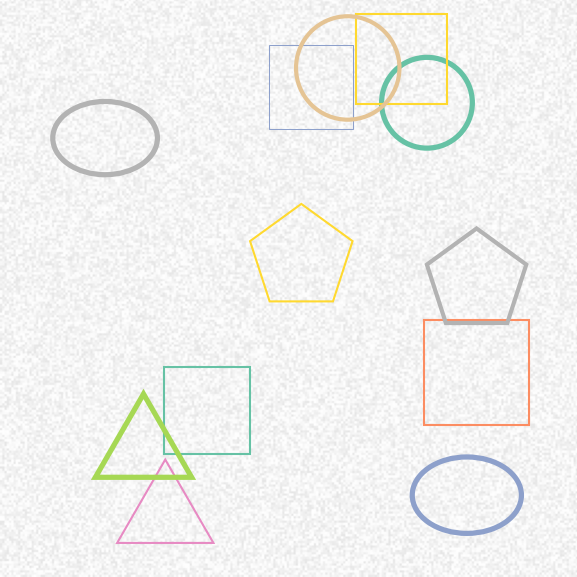[{"shape": "circle", "thickness": 2.5, "radius": 0.39, "center": [0.739, 0.821]}, {"shape": "square", "thickness": 1, "radius": 0.38, "center": [0.359, 0.288]}, {"shape": "square", "thickness": 1, "radius": 0.45, "center": [0.826, 0.354]}, {"shape": "oval", "thickness": 2.5, "radius": 0.47, "center": [0.808, 0.142]}, {"shape": "square", "thickness": 0.5, "radius": 0.37, "center": [0.538, 0.848]}, {"shape": "triangle", "thickness": 1, "radius": 0.48, "center": [0.286, 0.107]}, {"shape": "triangle", "thickness": 2.5, "radius": 0.48, "center": [0.249, 0.221]}, {"shape": "square", "thickness": 1, "radius": 0.39, "center": [0.695, 0.897]}, {"shape": "pentagon", "thickness": 1, "radius": 0.47, "center": [0.522, 0.553]}, {"shape": "circle", "thickness": 2, "radius": 0.45, "center": [0.602, 0.881]}, {"shape": "pentagon", "thickness": 2, "radius": 0.45, "center": [0.825, 0.513]}, {"shape": "oval", "thickness": 2.5, "radius": 0.45, "center": [0.182, 0.76]}]